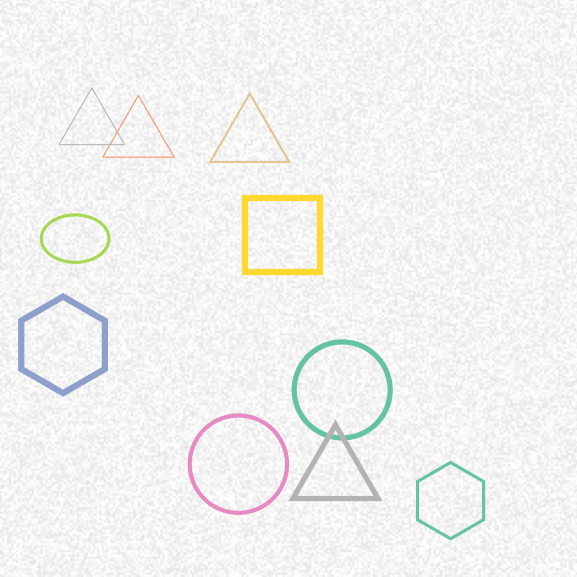[{"shape": "hexagon", "thickness": 1.5, "radius": 0.33, "center": [0.78, 0.132]}, {"shape": "circle", "thickness": 2.5, "radius": 0.42, "center": [0.593, 0.324]}, {"shape": "triangle", "thickness": 0.5, "radius": 0.36, "center": [0.24, 0.763]}, {"shape": "hexagon", "thickness": 3, "radius": 0.42, "center": [0.109, 0.402]}, {"shape": "circle", "thickness": 2, "radius": 0.42, "center": [0.413, 0.195]}, {"shape": "oval", "thickness": 1.5, "radius": 0.29, "center": [0.13, 0.586]}, {"shape": "square", "thickness": 3, "radius": 0.32, "center": [0.489, 0.592]}, {"shape": "triangle", "thickness": 1, "radius": 0.39, "center": [0.432, 0.758]}, {"shape": "triangle", "thickness": 0.5, "radius": 0.33, "center": [0.159, 0.781]}, {"shape": "triangle", "thickness": 2.5, "radius": 0.43, "center": [0.581, 0.178]}]